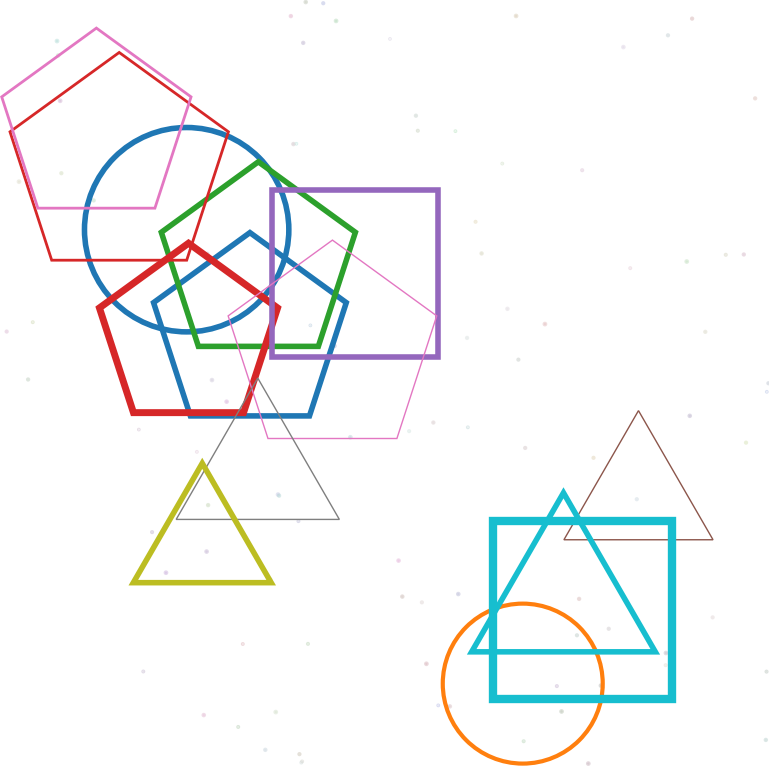[{"shape": "circle", "thickness": 2, "radius": 0.66, "center": [0.242, 0.702]}, {"shape": "pentagon", "thickness": 2, "radius": 0.66, "center": [0.325, 0.566]}, {"shape": "circle", "thickness": 1.5, "radius": 0.52, "center": [0.679, 0.112]}, {"shape": "pentagon", "thickness": 2, "radius": 0.66, "center": [0.336, 0.657]}, {"shape": "pentagon", "thickness": 1, "radius": 0.75, "center": [0.155, 0.783]}, {"shape": "pentagon", "thickness": 2.5, "radius": 0.61, "center": [0.245, 0.563]}, {"shape": "square", "thickness": 2, "radius": 0.54, "center": [0.461, 0.645]}, {"shape": "triangle", "thickness": 0.5, "radius": 0.56, "center": [0.829, 0.355]}, {"shape": "pentagon", "thickness": 1, "radius": 0.65, "center": [0.125, 0.834]}, {"shape": "pentagon", "thickness": 0.5, "radius": 0.71, "center": [0.432, 0.546]}, {"shape": "triangle", "thickness": 0.5, "radius": 0.61, "center": [0.335, 0.387]}, {"shape": "triangle", "thickness": 2, "radius": 0.52, "center": [0.263, 0.295]}, {"shape": "square", "thickness": 3, "radius": 0.58, "center": [0.756, 0.208]}, {"shape": "triangle", "thickness": 2, "radius": 0.69, "center": [0.732, 0.222]}]